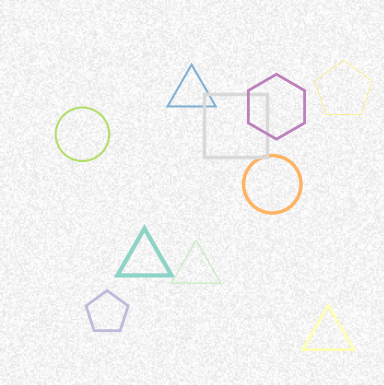[{"shape": "triangle", "thickness": 3, "radius": 0.41, "center": [0.375, 0.325]}, {"shape": "triangle", "thickness": 2, "radius": 0.38, "center": [0.853, 0.13]}, {"shape": "pentagon", "thickness": 2, "radius": 0.29, "center": [0.278, 0.188]}, {"shape": "triangle", "thickness": 1.5, "radius": 0.36, "center": [0.498, 0.76]}, {"shape": "circle", "thickness": 2.5, "radius": 0.37, "center": [0.707, 0.521]}, {"shape": "circle", "thickness": 1.5, "radius": 0.35, "center": [0.214, 0.651]}, {"shape": "square", "thickness": 2.5, "radius": 0.41, "center": [0.611, 0.673]}, {"shape": "hexagon", "thickness": 2, "radius": 0.42, "center": [0.718, 0.723]}, {"shape": "triangle", "thickness": 1, "radius": 0.37, "center": [0.509, 0.302]}, {"shape": "pentagon", "thickness": 0.5, "radius": 0.39, "center": [0.893, 0.766]}]